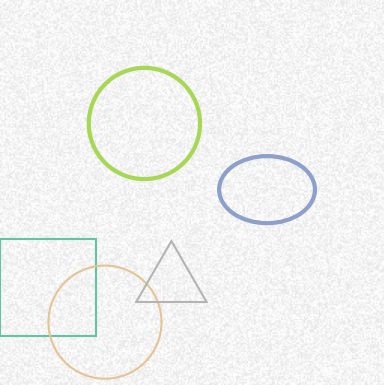[{"shape": "square", "thickness": 1.5, "radius": 0.63, "center": [0.125, 0.254]}, {"shape": "oval", "thickness": 3, "radius": 0.62, "center": [0.694, 0.507]}, {"shape": "circle", "thickness": 3, "radius": 0.72, "center": [0.375, 0.679]}, {"shape": "circle", "thickness": 1.5, "radius": 0.73, "center": [0.273, 0.163]}, {"shape": "triangle", "thickness": 1.5, "radius": 0.53, "center": [0.445, 0.268]}]